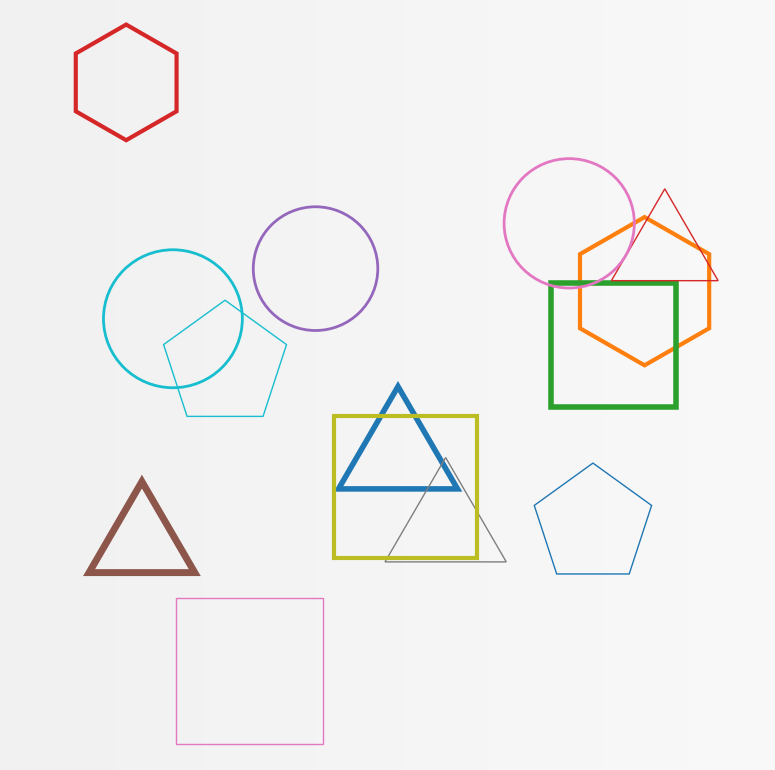[{"shape": "triangle", "thickness": 2, "radius": 0.44, "center": [0.514, 0.409]}, {"shape": "pentagon", "thickness": 0.5, "radius": 0.4, "center": [0.765, 0.319]}, {"shape": "hexagon", "thickness": 1.5, "radius": 0.48, "center": [0.832, 0.622]}, {"shape": "square", "thickness": 2, "radius": 0.4, "center": [0.791, 0.552]}, {"shape": "triangle", "thickness": 0.5, "radius": 0.4, "center": [0.858, 0.675]}, {"shape": "hexagon", "thickness": 1.5, "radius": 0.38, "center": [0.163, 0.893]}, {"shape": "circle", "thickness": 1, "radius": 0.4, "center": [0.407, 0.651]}, {"shape": "triangle", "thickness": 2.5, "radius": 0.39, "center": [0.183, 0.296]}, {"shape": "circle", "thickness": 1, "radius": 0.42, "center": [0.734, 0.71]}, {"shape": "square", "thickness": 0.5, "radius": 0.47, "center": [0.322, 0.129]}, {"shape": "triangle", "thickness": 0.5, "radius": 0.45, "center": [0.575, 0.315]}, {"shape": "square", "thickness": 1.5, "radius": 0.46, "center": [0.523, 0.367]}, {"shape": "circle", "thickness": 1, "radius": 0.45, "center": [0.223, 0.586]}, {"shape": "pentagon", "thickness": 0.5, "radius": 0.42, "center": [0.29, 0.527]}]